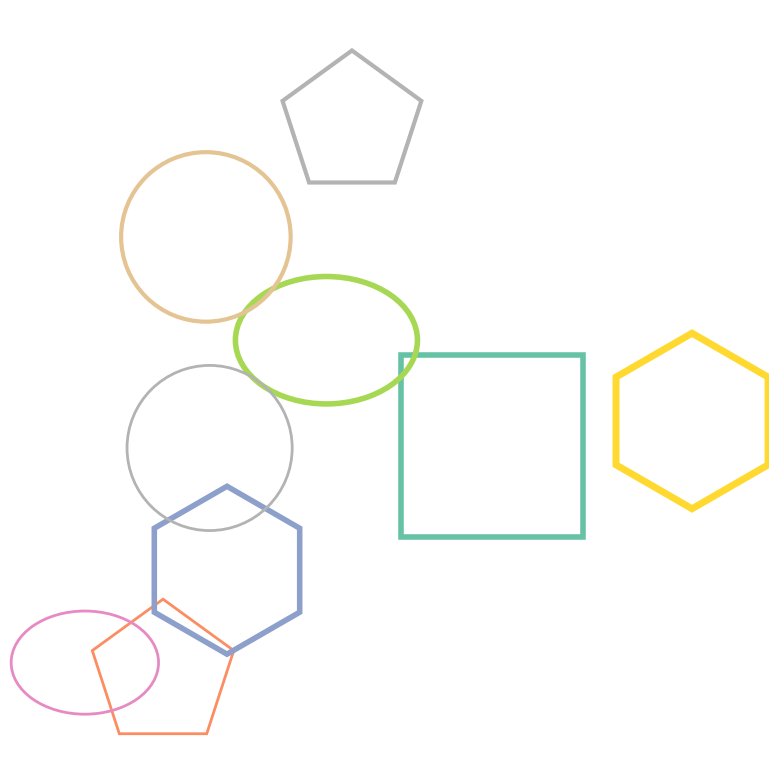[{"shape": "square", "thickness": 2, "radius": 0.59, "center": [0.639, 0.421]}, {"shape": "pentagon", "thickness": 1, "radius": 0.48, "center": [0.212, 0.125]}, {"shape": "hexagon", "thickness": 2, "radius": 0.55, "center": [0.295, 0.259]}, {"shape": "oval", "thickness": 1, "radius": 0.48, "center": [0.11, 0.139]}, {"shape": "oval", "thickness": 2, "radius": 0.59, "center": [0.424, 0.558]}, {"shape": "hexagon", "thickness": 2.5, "radius": 0.57, "center": [0.899, 0.453]}, {"shape": "circle", "thickness": 1.5, "radius": 0.55, "center": [0.267, 0.692]}, {"shape": "pentagon", "thickness": 1.5, "radius": 0.47, "center": [0.457, 0.84]}, {"shape": "circle", "thickness": 1, "radius": 0.54, "center": [0.272, 0.418]}]